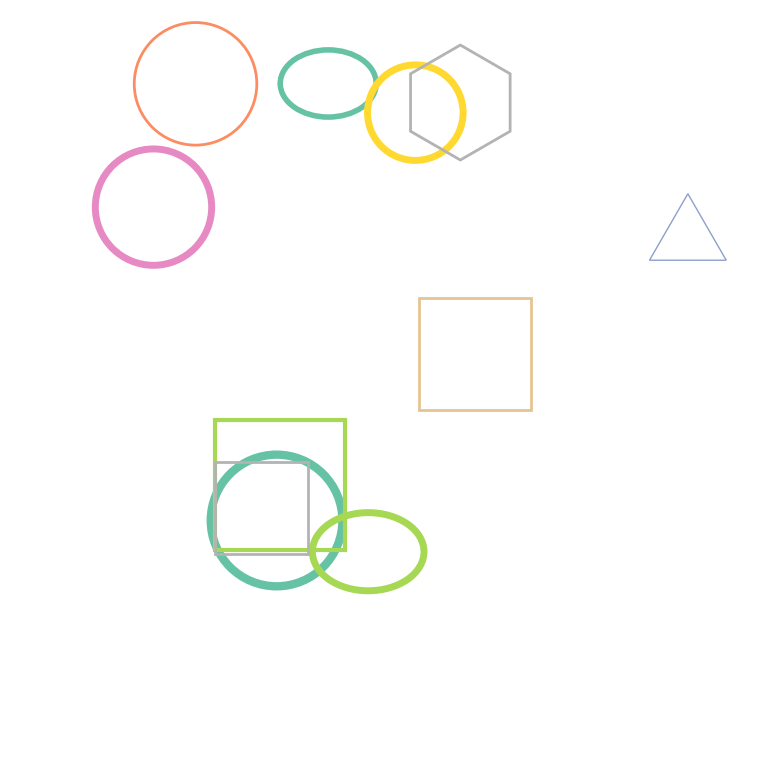[{"shape": "circle", "thickness": 3, "radius": 0.43, "center": [0.359, 0.324]}, {"shape": "oval", "thickness": 2, "radius": 0.31, "center": [0.426, 0.892]}, {"shape": "circle", "thickness": 1, "radius": 0.4, "center": [0.254, 0.891]}, {"shape": "triangle", "thickness": 0.5, "radius": 0.29, "center": [0.893, 0.691]}, {"shape": "circle", "thickness": 2.5, "radius": 0.38, "center": [0.199, 0.731]}, {"shape": "square", "thickness": 1.5, "radius": 0.42, "center": [0.364, 0.37]}, {"shape": "oval", "thickness": 2.5, "radius": 0.36, "center": [0.478, 0.283]}, {"shape": "circle", "thickness": 2.5, "radius": 0.31, "center": [0.539, 0.854]}, {"shape": "square", "thickness": 1, "radius": 0.36, "center": [0.617, 0.541]}, {"shape": "square", "thickness": 1, "radius": 0.3, "center": [0.34, 0.341]}, {"shape": "hexagon", "thickness": 1, "radius": 0.37, "center": [0.598, 0.867]}]